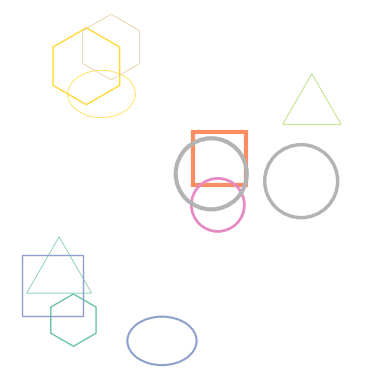[{"shape": "hexagon", "thickness": 1, "radius": 0.34, "center": [0.191, 0.168]}, {"shape": "triangle", "thickness": 0.5, "radius": 0.49, "center": [0.154, 0.287]}, {"shape": "square", "thickness": 3, "radius": 0.35, "center": [0.57, 0.588]}, {"shape": "oval", "thickness": 1.5, "radius": 0.45, "center": [0.421, 0.115]}, {"shape": "square", "thickness": 1, "radius": 0.4, "center": [0.136, 0.259]}, {"shape": "circle", "thickness": 2, "radius": 0.34, "center": [0.566, 0.468]}, {"shape": "triangle", "thickness": 0.5, "radius": 0.44, "center": [0.81, 0.721]}, {"shape": "oval", "thickness": 0.5, "radius": 0.44, "center": [0.264, 0.756]}, {"shape": "hexagon", "thickness": 1, "radius": 0.5, "center": [0.224, 0.828]}, {"shape": "hexagon", "thickness": 0.5, "radius": 0.43, "center": [0.289, 0.878]}, {"shape": "circle", "thickness": 3, "radius": 0.46, "center": [0.549, 0.549]}, {"shape": "circle", "thickness": 2.5, "radius": 0.47, "center": [0.782, 0.529]}]